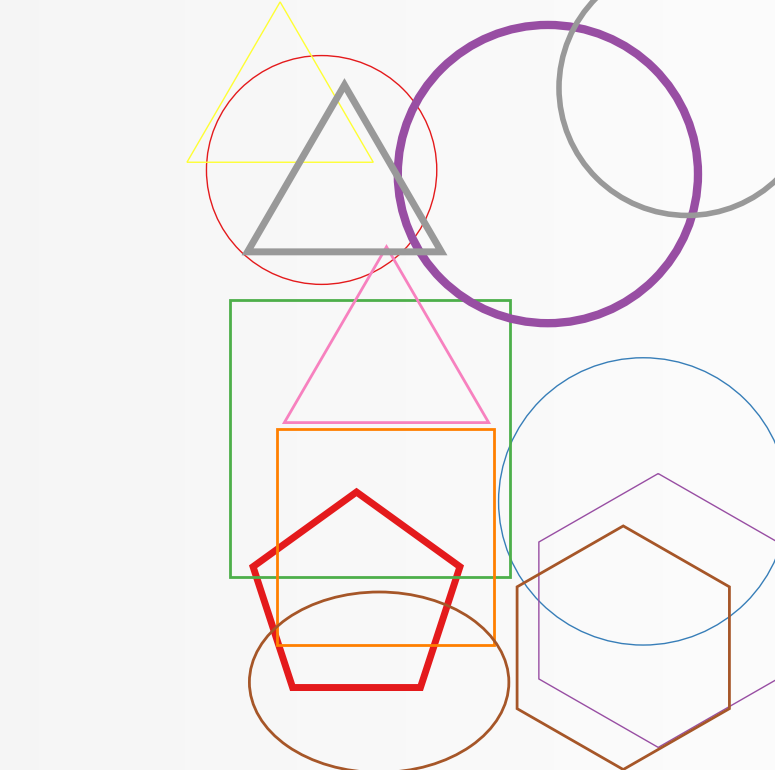[{"shape": "pentagon", "thickness": 2.5, "radius": 0.7, "center": [0.46, 0.221]}, {"shape": "circle", "thickness": 0.5, "radius": 0.74, "center": [0.415, 0.779]}, {"shape": "circle", "thickness": 0.5, "radius": 0.93, "center": [0.83, 0.349]}, {"shape": "square", "thickness": 1, "radius": 0.9, "center": [0.477, 0.43]}, {"shape": "circle", "thickness": 3, "radius": 0.97, "center": [0.707, 0.774]}, {"shape": "hexagon", "thickness": 0.5, "radius": 0.89, "center": [0.849, 0.207]}, {"shape": "square", "thickness": 1, "radius": 0.7, "center": [0.498, 0.303]}, {"shape": "triangle", "thickness": 0.5, "radius": 0.69, "center": [0.361, 0.859]}, {"shape": "oval", "thickness": 1, "radius": 0.84, "center": [0.489, 0.114]}, {"shape": "hexagon", "thickness": 1, "radius": 0.79, "center": [0.804, 0.159]}, {"shape": "triangle", "thickness": 1, "radius": 0.76, "center": [0.499, 0.527]}, {"shape": "circle", "thickness": 2, "radius": 0.83, "center": [0.887, 0.886]}, {"shape": "triangle", "thickness": 2.5, "radius": 0.72, "center": [0.444, 0.745]}]